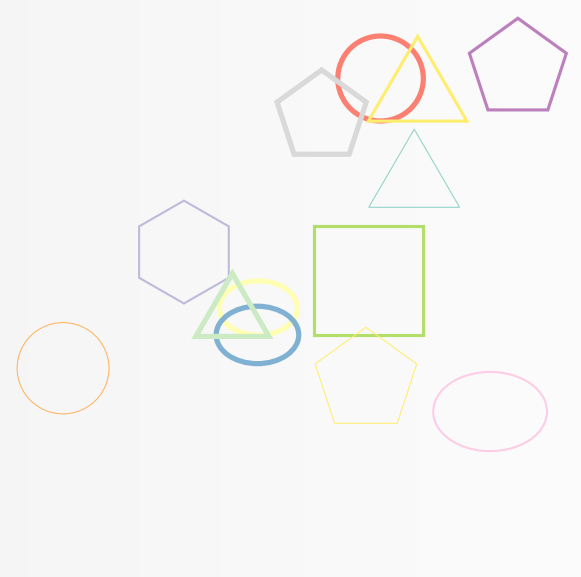[{"shape": "triangle", "thickness": 0.5, "radius": 0.45, "center": [0.713, 0.685]}, {"shape": "oval", "thickness": 2.5, "radius": 0.34, "center": [0.444, 0.466]}, {"shape": "hexagon", "thickness": 1, "radius": 0.45, "center": [0.316, 0.563]}, {"shape": "circle", "thickness": 2.5, "radius": 0.37, "center": [0.655, 0.863]}, {"shape": "oval", "thickness": 2.5, "radius": 0.36, "center": [0.443, 0.419]}, {"shape": "circle", "thickness": 0.5, "radius": 0.4, "center": [0.108, 0.362]}, {"shape": "square", "thickness": 1.5, "radius": 0.47, "center": [0.634, 0.513]}, {"shape": "oval", "thickness": 1, "radius": 0.49, "center": [0.843, 0.286]}, {"shape": "pentagon", "thickness": 2.5, "radius": 0.4, "center": [0.553, 0.797]}, {"shape": "pentagon", "thickness": 1.5, "radius": 0.44, "center": [0.891, 0.88]}, {"shape": "triangle", "thickness": 2.5, "radius": 0.36, "center": [0.4, 0.453]}, {"shape": "triangle", "thickness": 1.5, "radius": 0.49, "center": [0.719, 0.838]}, {"shape": "pentagon", "thickness": 0.5, "radius": 0.46, "center": [0.63, 0.341]}]